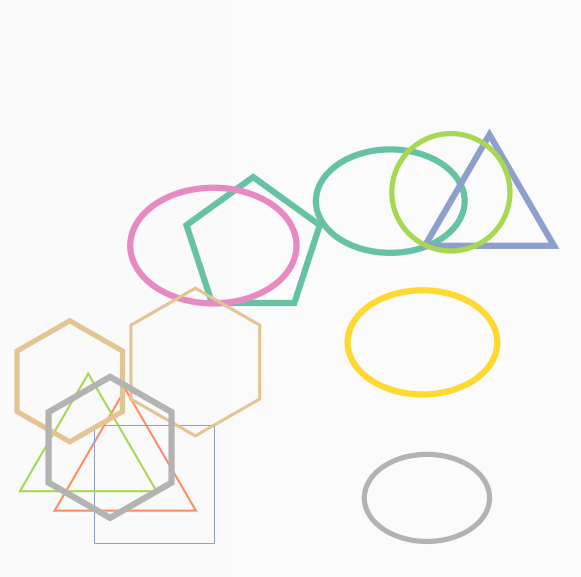[{"shape": "oval", "thickness": 3, "radius": 0.64, "center": [0.671, 0.651]}, {"shape": "pentagon", "thickness": 3, "radius": 0.6, "center": [0.435, 0.572]}, {"shape": "triangle", "thickness": 1, "radius": 0.7, "center": [0.216, 0.185]}, {"shape": "triangle", "thickness": 3, "radius": 0.64, "center": [0.842, 0.638]}, {"shape": "square", "thickness": 0.5, "radius": 0.51, "center": [0.265, 0.161]}, {"shape": "oval", "thickness": 3, "radius": 0.72, "center": [0.367, 0.574]}, {"shape": "triangle", "thickness": 1, "radius": 0.68, "center": [0.152, 0.216]}, {"shape": "circle", "thickness": 2.5, "radius": 0.51, "center": [0.776, 0.666]}, {"shape": "oval", "thickness": 3, "radius": 0.64, "center": [0.727, 0.406]}, {"shape": "hexagon", "thickness": 1.5, "radius": 0.64, "center": [0.336, 0.372]}, {"shape": "hexagon", "thickness": 2.5, "radius": 0.52, "center": [0.12, 0.339]}, {"shape": "oval", "thickness": 2.5, "radius": 0.54, "center": [0.735, 0.137]}, {"shape": "hexagon", "thickness": 3, "radius": 0.61, "center": [0.189, 0.224]}]